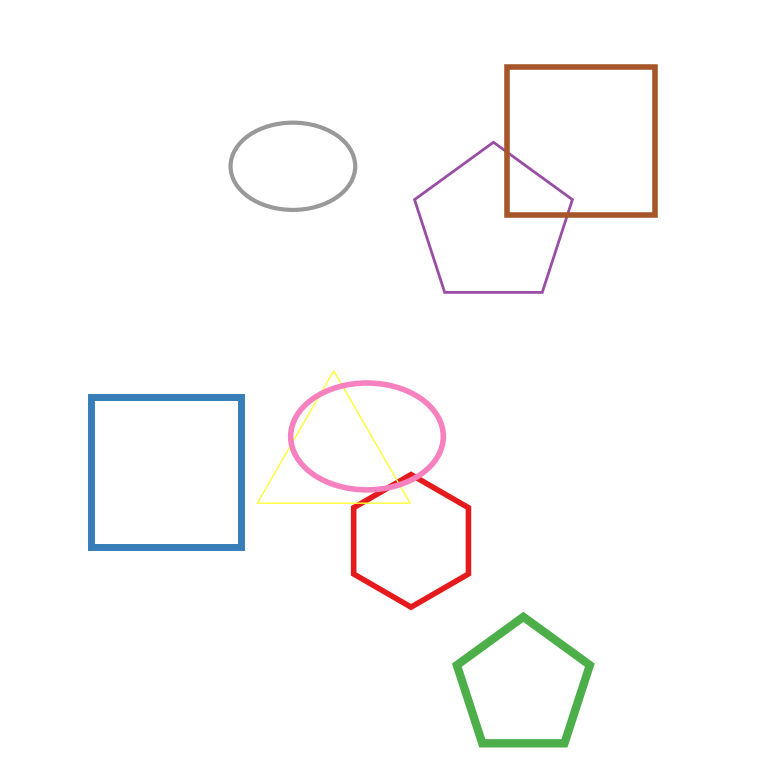[{"shape": "hexagon", "thickness": 2, "radius": 0.43, "center": [0.534, 0.298]}, {"shape": "square", "thickness": 2.5, "radius": 0.49, "center": [0.216, 0.388]}, {"shape": "pentagon", "thickness": 3, "radius": 0.45, "center": [0.68, 0.108]}, {"shape": "pentagon", "thickness": 1, "radius": 0.54, "center": [0.641, 0.707]}, {"shape": "triangle", "thickness": 0.5, "radius": 0.57, "center": [0.433, 0.404]}, {"shape": "square", "thickness": 2, "radius": 0.48, "center": [0.755, 0.817]}, {"shape": "oval", "thickness": 2, "radius": 0.5, "center": [0.477, 0.433]}, {"shape": "oval", "thickness": 1.5, "radius": 0.4, "center": [0.38, 0.784]}]